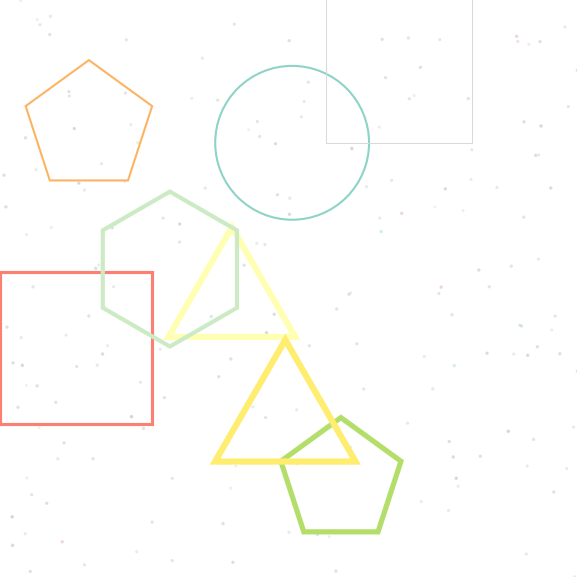[{"shape": "circle", "thickness": 1, "radius": 0.67, "center": [0.506, 0.752]}, {"shape": "triangle", "thickness": 3, "radius": 0.63, "center": [0.401, 0.479]}, {"shape": "square", "thickness": 1.5, "radius": 0.66, "center": [0.131, 0.397]}, {"shape": "pentagon", "thickness": 1, "radius": 0.58, "center": [0.154, 0.78]}, {"shape": "pentagon", "thickness": 2.5, "radius": 0.55, "center": [0.59, 0.167]}, {"shape": "square", "thickness": 0.5, "radius": 0.63, "center": [0.691, 0.879]}, {"shape": "hexagon", "thickness": 2, "radius": 0.67, "center": [0.294, 0.533]}, {"shape": "triangle", "thickness": 3, "radius": 0.7, "center": [0.494, 0.27]}]